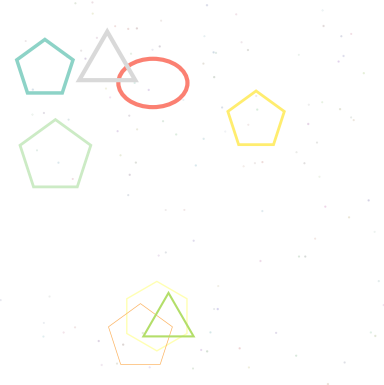[{"shape": "pentagon", "thickness": 2.5, "radius": 0.38, "center": [0.117, 0.821]}, {"shape": "hexagon", "thickness": 1, "radius": 0.45, "center": [0.407, 0.179]}, {"shape": "oval", "thickness": 3, "radius": 0.45, "center": [0.397, 0.785]}, {"shape": "pentagon", "thickness": 0.5, "radius": 0.44, "center": [0.365, 0.124]}, {"shape": "triangle", "thickness": 1.5, "radius": 0.38, "center": [0.438, 0.164]}, {"shape": "triangle", "thickness": 3, "radius": 0.42, "center": [0.279, 0.834]}, {"shape": "pentagon", "thickness": 2, "radius": 0.48, "center": [0.144, 0.593]}, {"shape": "pentagon", "thickness": 2, "radius": 0.39, "center": [0.665, 0.687]}]